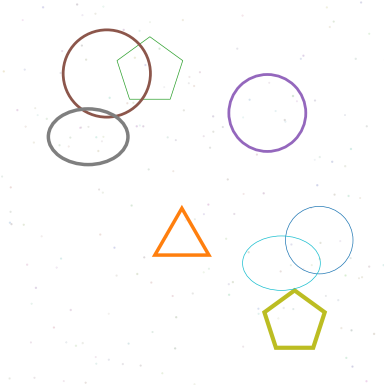[{"shape": "circle", "thickness": 0.5, "radius": 0.44, "center": [0.829, 0.376]}, {"shape": "triangle", "thickness": 2.5, "radius": 0.4, "center": [0.472, 0.378]}, {"shape": "pentagon", "thickness": 0.5, "radius": 0.45, "center": [0.389, 0.815]}, {"shape": "circle", "thickness": 2, "radius": 0.5, "center": [0.694, 0.707]}, {"shape": "circle", "thickness": 2, "radius": 0.57, "center": [0.277, 0.809]}, {"shape": "oval", "thickness": 2.5, "radius": 0.52, "center": [0.229, 0.645]}, {"shape": "pentagon", "thickness": 3, "radius": 0.41, "center": [0.765, 0.163]}, {"shape": "oval", "thickness": 0.5, "radius": 0.51, "center": [0.731, 0.316]}]